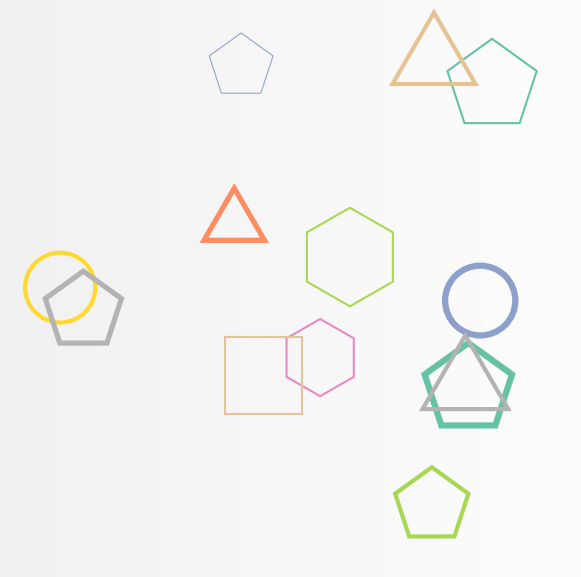[{"shape": "pentagon", "thickness": 3, "radius": 0.39, "center": [0.806, 0.326]}, {"shape": "pentagon", "thickness": 1, "radius": 0.4, "center": [0.847, 0.851]}, {"shape": "triangle", "thickness": 2.5, "radius": 0.3, "center": [0.403, 0.613]}, {"shape": "circle", "thickness": 3, "radius": 0.3, "center": [0.826, 0.479]}, {"shape": "pentagon", "thickness": 0.5, "radius": 0.29, "center": [0.415, 0.884]}, {"shape": "hexagon", "thickness": 1, "radius": 0.33, "center": [0.551, 0.38]}, {"shape": "pentagon", "thickness": 2, "radius": 0.33, "center": [0.743, 0.124]}, {"shape": "hexagon", "thickness": 1, "radius": 0.43, "center": [0.602, 0.554]}, {"shape": "circle", "thickness": 2, "radius": 0.3, "center": [0.104, 0.501]}, {"shape": "triangle", "thickness": 2, "radius": 0.41, "center": [0.747, 0.895]}, {"shape": "square", "thickness": 1, "radius": 0.33, "center": [0.454, 0.348]}, {"shape": "pentagon", "thickness": 2.5, "radius": 0.34, "center": [0.143, 0.461]}, {"shape": "triangle", "thickness": 2, "radius": 0.43, "center": [0.801, 0.333]}]